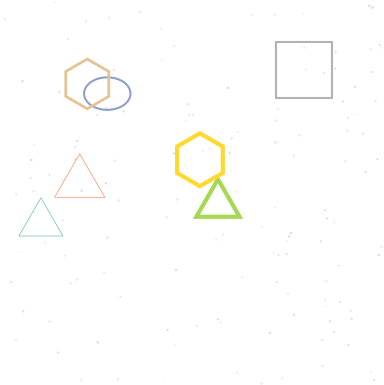[{"shape": "triangle", "thickness": 0.5, "radius": 0.33, "center": [0.106, 0.42]}, {"shape": "triangle", "thickness": 0.5, "radius": 0.38, "center": [0.207, 0.525]}, {"shape": "oval", "thickness": 1.5, "radius": 0.3, "center": [0.279, 0.757]}, {"shape": "triangle", "thickness": 3, "radius": 0.32, "center": [0.566, 0.469]}, {"shape": "hexagon", "thickness": 3, "radius": 0.34, "center": [0.519, 0.585]}, {"shape": "hexagon", "thickness": 2, "radius": 0.32, "center": [0.227, 0.782]}, {"shape": "square", "thickness": 1.5, "radius": 0.36, "center": [0.79, 0.818]}]